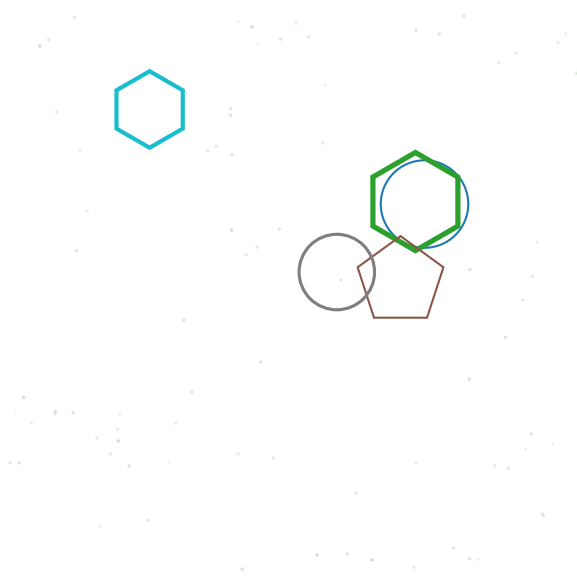[{"shape": "circle", "thickness": 1, "radius": 0.38, "center": [0.735, 0.646]}, {"shape": "hexagon", "thickness": 2.5, "radius": 0.42, "center": [0.719, 0.65]}, {"shape": "pentagon", "thickness": 1, "radius": 0.39, "center": [0.694, 0.512]}, {"shape": "circle", "thickness": 1.5, "radius": 0.33, "center": [0.583, 0.528]}, {"shape": "hexagon", "thickness": 2, "radius": 0.33, "center": [0.259, 0.81]}]